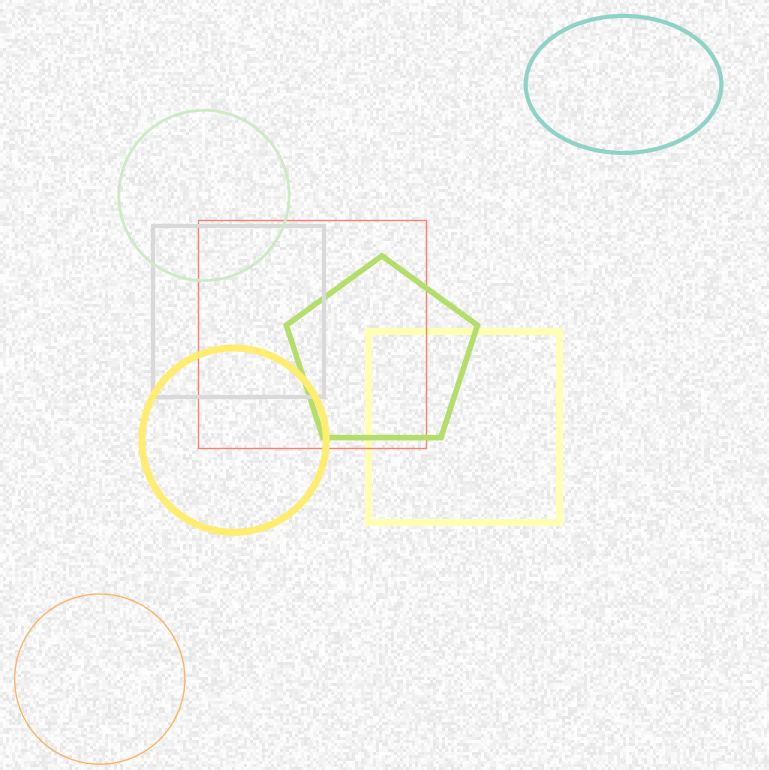[{"shape": "oval", "thickness": 1.5, "radius": 0.64, "center": [0.81, 0.89]}, {"shape": "square", "thickness": 2.5, "radius": 0.62, "center": [0.602, 0.446]}, {"shape": "square", "thickness": 0.5, "radius": 0.74, "center": [0.406, 0.567]}, {"shape": "circle", "thickness": 0.5, "radius": 0.55, "center": [0.13, 0.118]}, {"shape": "pentagon", "thickness": 2, "radius": 0.65, "center": [0.496, 0.537]}, {"shape": "square", "thickness": 1.5, "radius": 0.55, "center": [0.31, 0.596]}, {"shape": "circle", "thickness": 1, "radius": 0.55, "center": [0.265, 0.746]}, {"shape": "circle", "thickness": 2.5, "radius": 0.6, "center": [0.304, 0.428]}]